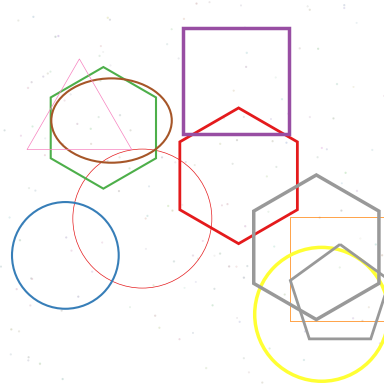[{"shape": "circle", "thickness": 0.5, "radius": 0.9, "center": [0.37, 0.432]}, {"shape": "hexagon", "thickness": 2, "radius": 0.88, "center": [0.62, 0.543]}, {"shape": "circle", "thickness": 1.5, "radius": 0.69, "center": [0.17, 0.337]}, {"shape": "hexagon", "thickness": 1.5, "radius": 0.79, "center": [0.268, 0.668]}, {"shape": "square", "thickness": 2.5, "radius": 0.69, "center": [0.614, 0.79]}, {"shape": "square", "thickness": 0.5, "radius": 0.67, "center": [0.887, 0.301]}, {"shape": "circle", "thickness": 2.5, "radius": 0.87, "center": [0.835, 0.184]}, {"shape": "oval", "thickness": 1.5, "radius": 0.78, "center": [0.29, 0.687]}, {"shape": "triangle", "thickness": 0.5, "radius": 0.79, "center": [0.206, 0.69]}, {"shape": "pentagon", "thickness": 2, "radius": 0.68, "center": [0.883, 0.23]}, {"shape": "hexagon", "thickness": 2.5, "radius": 0.94, "center": [0.822, 0.358]}]